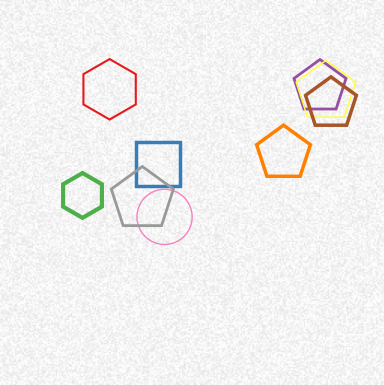[{"shape": "hexagon", "thickness": 1.5, "radius": 0.39, "center": [0.285, 0.768]}, {"shape": "square", "thickness": 2.5, "radius": 0.29, "center": [0.41, 0.574]}, {"shape": "hexagon", "thickness": 3, "radius": 0.29, "center": [0.214, 0.492]}, {"shape": "pentagon", "thickness": 2, "radius": 0.36, "center": [0.831, 0.774]}, {"shape": "pentagon", "thickness": 2.5, "radius": 0.37, "center": [0.736, 0.601]}, {"shape": "pentagon", "thickness": 1, "radius": 0.41, "center": [0.846, 0.762]}, {"shape": "pentagon", "thickness": 2.5, "radius": 0.35, "center": [0.86, 0.731]}, {"shape": "circle", "thickness": 1, "radius": 0.36, "center": [0.427, 0.437]}, {"shape": "pentagon", "thickness": 2, "radius": 0.42, "center": [0.37, 0.483]}]